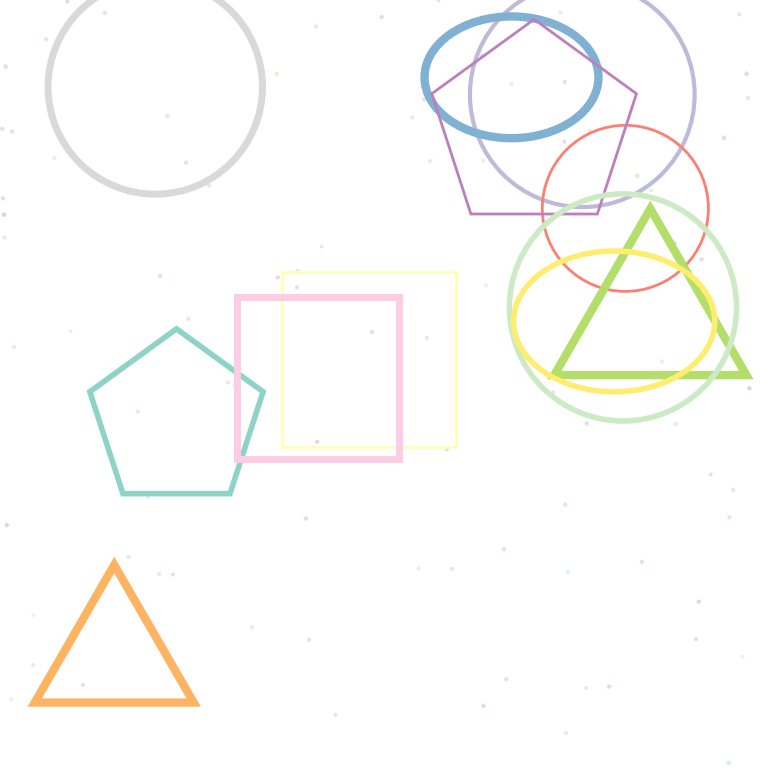[{"shape": "pentagon", "thickness": 2, "radius": 0.59, "center": [0.229, 0.455]}, {"shape": "square", "thickness": 1, "radius": 0.57, "center": [0.479, 0.533]}, {"shape": "circle", "thickness": 1.5, "radius": 0.73, "center": [0.756, 0.877]}, {"shape": "circle", "thickness": 1, "radius": 0.54, "center": [0.812, 0.729]}, {"shape": "oval", "thickness": 3, "radius": 0.56, "center": [0.664, 0.9]}, {"shape": "triangle", "thickness": 3, "radius": 0.6, "center": [0.148, 0.147]}, {"shape": "triangle", "thickness": 3, "radius": 0.72, "center": [0.845, 0.585]}, {"shape": "square", "thickness": 2.5, "radius": 0.53, "center": [0.412, 0.51]}, {"shape": "circle", "thickness": 2.5, "radius": 0.7, "center": [0.202, 0.887]}, {"shape": "pentagon", "thickness": 1, "radius": 0.7, "center": [0.694, 0.835]}, {"shape": "circle", "thickness": 2, "radius": 0.74, "center": [0.809, 0.601]}, {"shape": "oval", "thickness": 2, "radius": 0.65, "center": [0.798, 0.583]}]